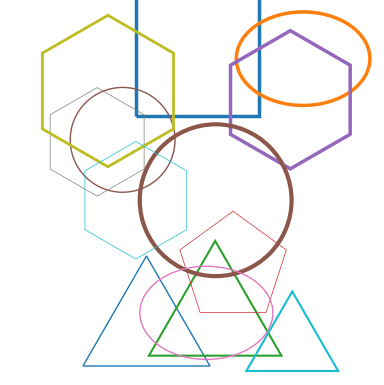[{"shape": "triangle", "thickness": 1, "radius": 0.95, "center": [0.38, 0.145]}, {"shape": "square", "thickness": 2.5, "radius": 0.8, "center": [0.512, 0.859]}, {"shape": "oval", "thickness": 2.5, "radius": 0.87, "center": [0.787, 0.848]}, {"shape": "triangle", "thickness": 1.5, "radius": 0.99, "center": [0.559, 0.176]}, {"shape": "pentagon", "thickness": 0.5, "radius": 0.73, "center": [0.605, 0.306]}, {"shape": "hexagon", "thickness": 2.5, "radius": 0.9, "center": [0.754, 0.741]}, {"shape": "circle", "thickness": 3, "radius": 0.99, "center": [0.56, 0.48]}, {"shape": "circle", "thickness": 1, "radius": 0.68, "center": [0.318, 0.637]}, {"shape": "oval", "thickness": 1, "radius": 0.86, "center": [0.536, 0.187]}, {"shape": "hexagon", "thickness": 0.5, "radius": 0.7, "center": [0.252, 0.631]}, {"shape": "hexagon", "thickness": 2, "radius": 0.98, "center": [0.28, 0.764]}, {"shape": "hexagon", "thickness": 0.5, "radius": 0.76, "center": [0.353, 0.48]}, {"shape": "triangle", "thickness": 1.5, "radius": 0.69, "center": [0.759, 0.105]}]